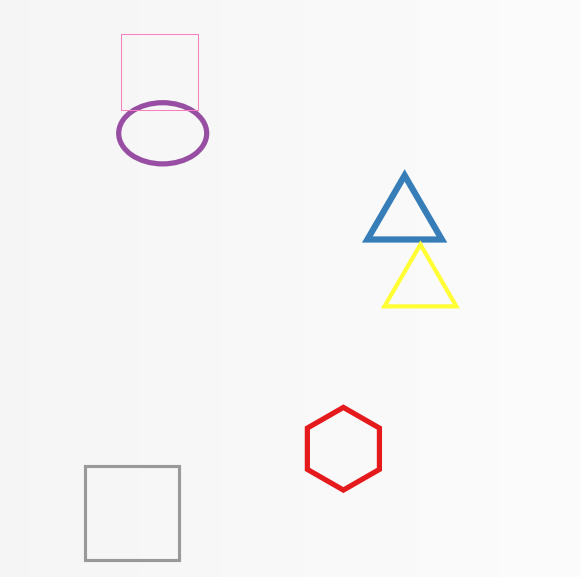[{"shape": "hexagon", "thickness": 2.5, "radius": 0.36, "center": [0.591, 0.222]}, {"shape": "triangle", "thickness": 3, "radius": 0.37, "center": [0.696, 0.621]}, {"shape": "oval", "thickness": 2.5, "radius": 0.38, "center": [0.28, 0.768]}, {"shape": "triangle", "thickness": 2, "radius": 0.36, "center": [0.723, 0.504]}, {"shape": "square", "thickness": 0.5, "radius": 0.33, "center": [0.275, 0.875]}, {"shape": "square", "thickness": 1.5, "radius": 0.41, "center": [0.227, 0.111]}]